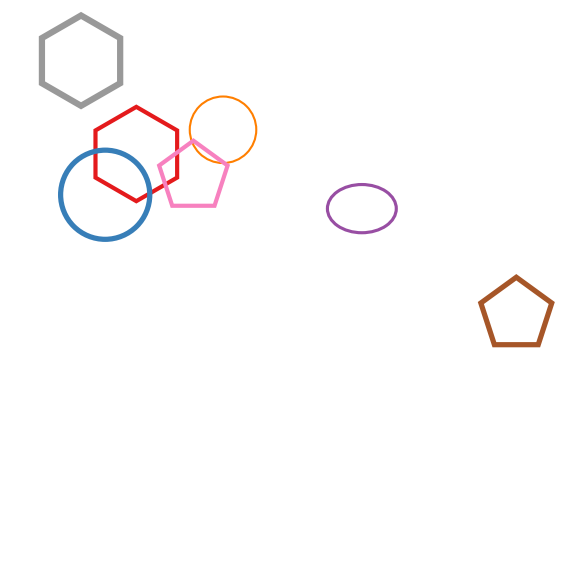[{"shape": "hexagon", "thickness": 2, "radius": 0.41, "center": [0.236, 0.732]}, {"shape": "circle", "thickness": 2.5, "radius": 0.39, "center": [0.182, 0.662]}, {"shape": "oval", "thickness": 1.5, "radius": 0.3, "center": [0.627, 0.638]}, {"shape": "circle", "thickness": 1, "radius": 0.29, "center": [0.386, 0.774]}, {"shape": "pentagon", "thickness": 2.5, "radius": 0.32, "center": [0.894, 0.454]}, {"shape": "pentagon", "thickness": 2, "radius": 0.31, "center": [0.335, 0.693]}, {"shape": "hexagon", "thickness": 3, "radius": 0.39, "center": [0.14, 0.894]}]